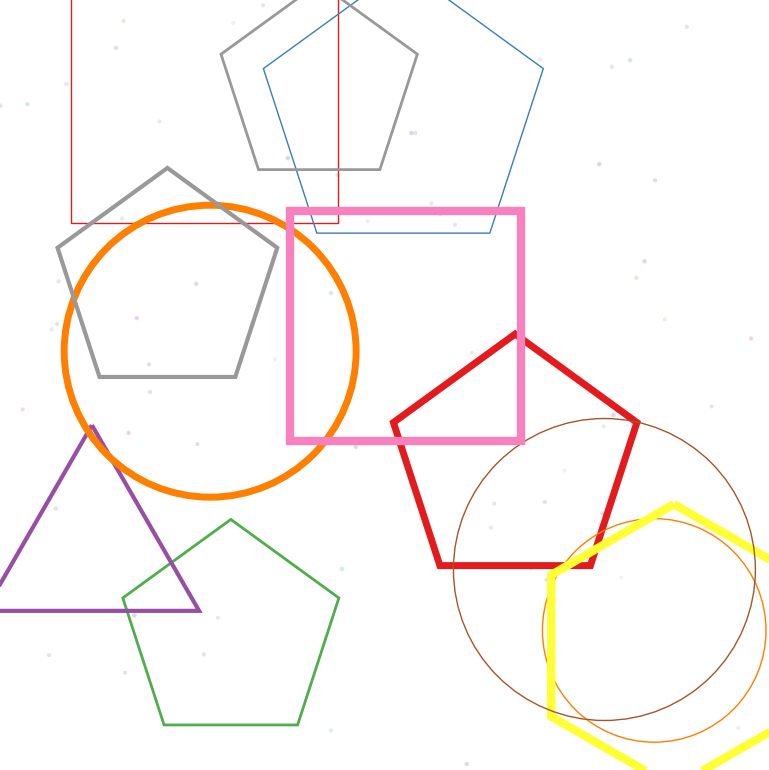[{"shape": "pentagon", "thickness": 2.5, "radius": 0.83, "center": [0.669, 0.4]}, {"shape": "square", "thickness": 0.5, "radius": 0.86, "center": [0.266, 0.883]}, {"shape": "pentagon", "thickness": 0.5, "radius": 0.96, "center": [0.524, 0.852]}, {"shape": "pentagon", "thickness": 1, "radius": 0.74, "center": [0.3, 0.178]}, {"shape": "triangle", "thickness": 1.5, "radius": 0.8, "center": [0.119, 0.287]}, {"shape": "circle", "thickness": 0.5, "radius": 0.73, "center": [0.85, 0.181]}, {"shape": "circle", "thickness": 2.5, "radius": 0.95, "center": [0.273, 0.544]}, {"shape": "hexagon", "thickness": 3, "radius": 0.92, "center": [0.875, 0.161]}, {"shape": "circle", "thickness": 0.5, "radius": 0.98, "center": [0.785, 0.26]}, {"shape": "square", "thickness": 3, "radius": 0.75, "center": [0.527, 0.577]}, {"shape": "pentagon", "thickness": 1.5, "radius": 0.75, "center": [0.217, 0.632]}, {"shape": "pentagon", "thickness": 1, "radius": 0.67, "center": [0.415, 0.888]}]